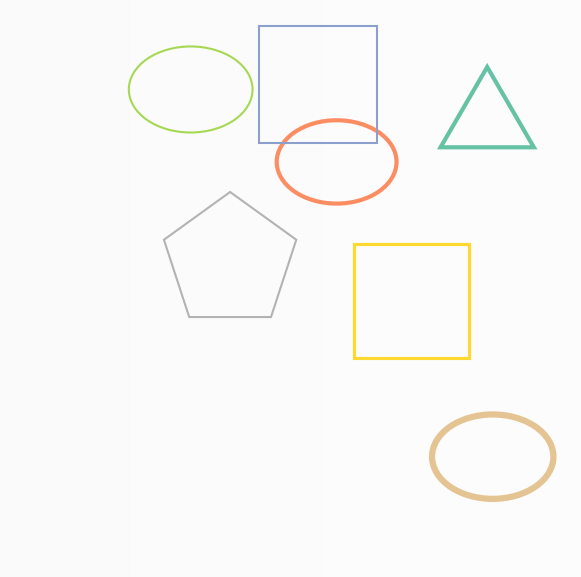[{"shape": "triangle", "thickness": 2, "radius": 0.46, "center": [0.838, 0.79]}, {"shape": "oval", "thickness": 2, "radius": 0.52, "center": [0.579, 0.719]}, {"shape": "square", "thickness": 1, "radius": 0.51, "center": [0.548, 0.853]}, {"shape": "oval", "thickness": 1, "radius": 0.53, "center": [0.328, 0.844]}, {"shape": "square", "thickness": 1.5, "radius": 0.49, "center": [0.708, 0.478]}, {"shape": "oval", "thickness": 3, "radius": 0.52, "center": [0.848, 0.208]}, {"shape": "pentagon", "thickness": 1, "radius": 0.6, "center": [0.396, 0.547]}]